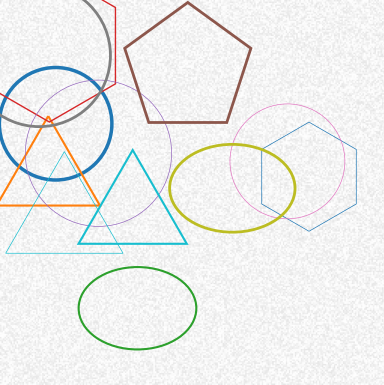[{"shape": "hexagon", "thickness": 0.5, "radius": 0.71, "center": [0.803, 0.541]}, {"shape": "circle", "thickness": 2.5, "radius": 0.73, "center": [0.145, 0.679]}, {"shape": "triangle", "thickness": 1.5, "radius": 0.77, "center": [0.125, 0.544]}, {"shape": "oval", "thickness": 1.5, "radius": 0.76, "center": [0.357, 0.199]}, {"shape": "hexagon", "thickness": 1, "radius": 0.99, "center": [0.128, 0.881]}, {"shape": "circle", "thickness": 0.5, "radius": 0.95, "center": [0.256, 0.602]}, {"shape": "pentagon", "thickness": 2, "radius": 0.86, "center": [0.488, 0.821]}, {"shape": "circle", "thickness": 0.5, "radius": 0.75, "center": [0.747, 0.581]}, {"shape": "circle", "thickness": 2, "radius": 0.93, "center": [0.102, 0.856]}, {"shape": "oval", "thickness": 2, "radius": 0.81, "center": [0.603, 0.511]}, {"shape": "triangle", "thickness": 1.5, "radius": 0.81, "center": [0.345, 0.448]}, {"shape": "triangle", "thickness": 0.5, "radius": 0.88, "center": [0.167, 0.43]}]